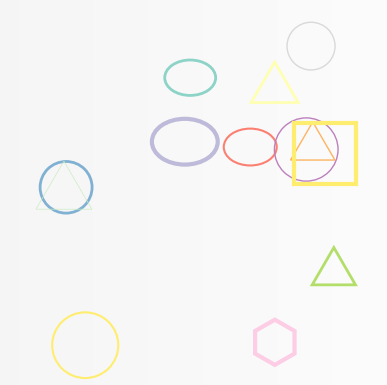[{"shape": "oval", "thickness": 2, "radius": 0.33, "center": [0.491, 0.798]}, {"shape": "triangle", "thickness": 2, "radius": 0.35, "center": [0.709, 0.769]}, {"shape": "oval", "thickness": 3, "radius": 0.42, "center": [0.477, 0.632]}, {"shape": "oval", "thickness": 1.5, "radius": 0.34, "center": [0.646, 0.618]}, {"shape": "circle", "thickness": 2, "radius": 0.34, "center": [0.171, 0.513]}, {"shape": "triangle", "thickness": 1, "radius": 0.33, "center": [0.807, 0.617]}, {"shape": "triangle", "thickness": 2, "radius": 0.32, "center": [0.862, 0.292]}, {"shape": "hexagon", "thickness": 3, "radius": 0.29, "center": [0.709, 0.111]}, {"shape": "circle", "thickness": 1, "radius": 0.31, "center": [0.803, 0.88]}, {"shape": "circle", "thickness": 1, "radius": 0.41, "center": [0.79, 0.612]}, {"shape": "triangle", "thickness": 0.5, "radius": 0.42, "center": [0.165, 0.498]}, {"shape": "circle", "thickness": 1.5, "radius": 0.43, "center": [0.22, 0.103]}, {"shape": "square", "thickness": 3, "radius": 0.4, "center": [0.839, 0.601]}]